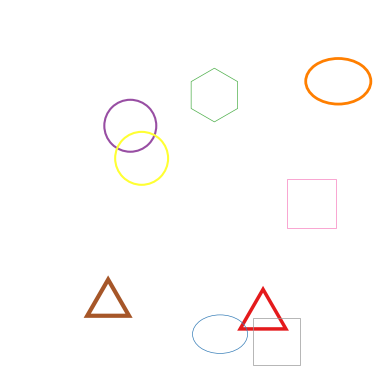[{"shape": "triangle", "thickness": 2.5, "radius": 0.34, "center": [0.683, 0.18]}, {"shape": "oval", "thickness": 0.5, "radius": 0.36, "center": [0.572, 0.132]}, {"shape": "hexagon", "thickness": 0.5, "radius": 0.35, "center": [0.557, 0.753]}, {"shape": "circle", "thickness": 1.5, "radius": 0.34, "center": [0.338, 0.673]}, {"shape": "oval", "thickness": 2, "radius": 0.42, "center": [0.879, 0.789]}, {"shape": "circle", "thickness": 1.5, "radius": 0.34, "center": [0.368, 0.589]}, {"shape": "triangle", "thickness": 3, "radius": 0.31, "center": [0.281, 0.211]}, {"shape": "square", "thickness": 0.5, "radius": 0.32, "center": [0.808, 0.472]}, {"shape": "square", "thickness": 0.5, "radius": 0.31, "center": [0.719, 0.113]}]